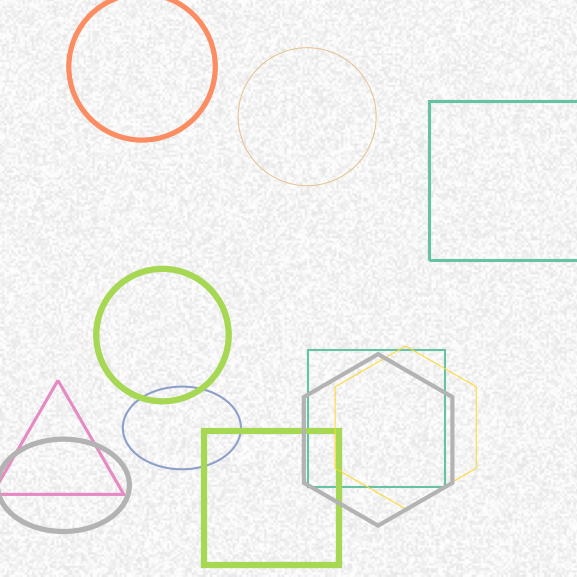[{"shape": "square", "thickness": 1.5, "radius": 0.69, "center": [0.88, 0.686]}, {"shape": "square", "thickness": 1, "radius": 0.59, "center": [0.652, 0.274]}, {"shape": "circle", "thickness": 2.5, "radius": 0.63, "center": [0.246, 0.883]}, {"shape": "oval", "thickness": 1, "radius": 0.51, "center": [0.315, 0.258]}, {"shape": "triangle", "thickness": 1.5, "radius": 0.66, "center": [0.1, 0.209]}, {"shape": "circle", "thickness": 3, "radius": 0.57, "center": [0.281, 0.419]}, {"shape": "square", "thickness": 3, "radius": 0.58, "center": [0.47, 0.137]}, {"shape": "hexagon", "thickness": 0.5, "radius": 0.71, "center": [0.702, 0.259]}, {"shape": "circle", "thickness": 0.5, "radius": 0.6, "center": [0.532, 0.797]}, {"shape": "hexagon", "thickness": 2, "radius": 0.74, "center": [0.655, 0.237]}, {"shape": "oval", "thickness": 2.5, "radius": 0.57, "center": [0.11, 0.159]}]